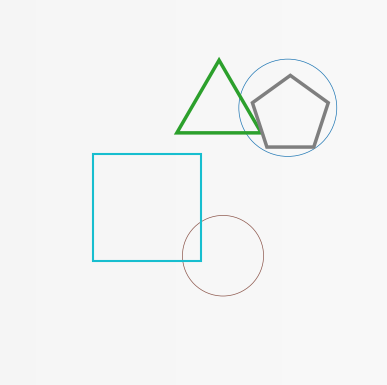[{"shape": "circle", "thickness": 0.5, "radius": 0.63, "center": [0.743, 0.72]}, {"shape": "triangle", "thickness": 2.5, "radius": 0.63, "center": [0.565, 0.718]}, {"shape": "circle", "thickness": 0.5, "radius": 0.52, "center": [0.575, 0.336]}, {"shape": "pentagon", "thickness": 2.5, "radius": 0.51, "center": [0.749, 0.701]}, {"shape": "square", "thickness": 1.5, "radius": 0.7, "center": [0.379, 0.461]}]